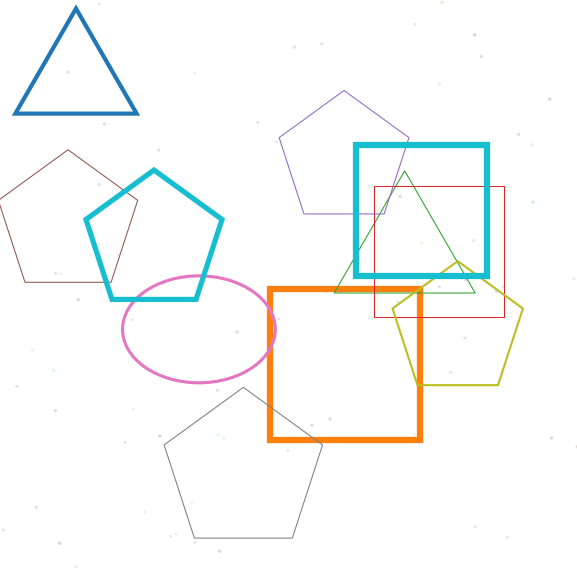[{"shape": "triangle", "thickness": 2, "radius": 0.61, "center": [0.132, 0.863]}, {"shape": "square", "thickness": 3, "radius": 0.65, "center": [0.597, 0.368]}, {"shape": "triangle", "thickness": 0.5, "radius": 0.71, "center": [0.701, 0.562]}, {"shape": "square", "thickness": 0.5, "radius": 0.56, "center": [0.76, 0.563]}, {"shape": "pentagon", "thickness": 0.5, "radius": 0.59, "center": [0.596, 0.724]}, {"shape": "pentagon", "thickness": 0.5, "radius": 0.63, "center": [0.118, 0.613]}, {"shape": "oval", "thickness": 1.5, "radius": 0.66, "center": [0.344, 0.429]}, {"shape": "pentagon", "thickness": 0.5, "radius": 0.72, "center": [0.421, 0.184]}, {"shape": "pentagon", "thickness": 1, "radius": 0.59, "center": [0.793, 0.428]}, {"shape": "pentagon", "thickness": 2.5, "radius": 0.62, "center": [0.267, 0.581]}, {"shape": "square", "thickness": 3, "radius": 0.57, "center": [0.73, 0.635]}]